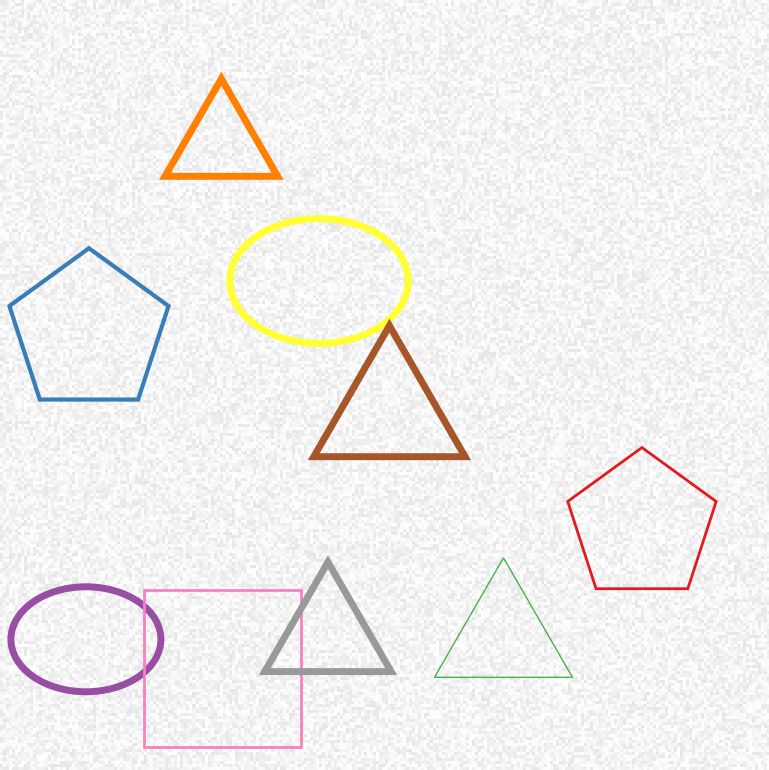[{"shape": "pentagon", "thickness": 1, "radius": 0.51, "center": [0.834, 0.317]}, {"shape": "pentagon", "thickness": 1.5, "radius": 0.54, "center": [0.116, 0.569]}, {"shape": "triangle", "thickness": 0.5, "radius": 0.52, "center": [0.654, 0.172]}, {"shape": "oval", "thickness": 2.5, "radius": 0.49, "center": [0.112, 0.17]}, {"shape": "triangle", "thickness": 2.5, "radius": 0.42, "center": [0.287, 0.813]}, {"shape": "oval", "thickness": 2.5, "radius": 0.58, "center": [0.414, 0.635]}, {"shape": "triangle", "thickness": 2.5, "radius": 0.57, "center": [0.506, 0.464]}, {"shape": "square", "thickness": 1, "radius": 0.51, "center": [0.289, 0.132]}, {"shape": "triangle", "thickness": 2.5, "radius": 0.47, "center": [0.426, 0.175]}]